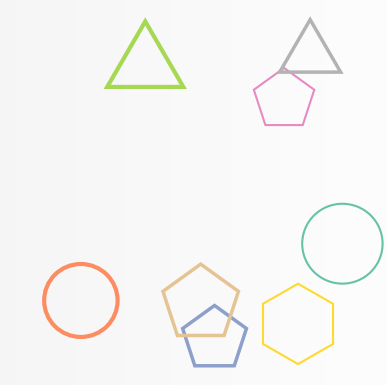[{"shape": "circle", "thickness": 1.5, "radius": 0.52, "center": [0.884, 0.367]}, {"shape": "circle", "thickness": 3, "radius": 0.47, "center": [0.209, 0.22]}, {"shape": "pentagon", "thickness": 2.5, "radius": 0.43, "center": [0.554, 0.12]}, {"shape": "pentagon", "thickness": 1.5, "radius": 0.41, "center": [0.733, 0.742]}, {"shape": "triangle", "thickness": 3, "radius": 0.57, "center": [0.375, 0.831]}, {"shape": "hexagon", "thickness": 1.5, "radius": 0.52, "center": [0.769, 0.159]}, {"shape": "pentagon", "thickness": 2.5, "radius": 0.51, "center": [0.518, 0.212]}, {"shape": "triangle", "thickness": 2.5, "radius": 0.45, "center": [0.8, 0.858]}]